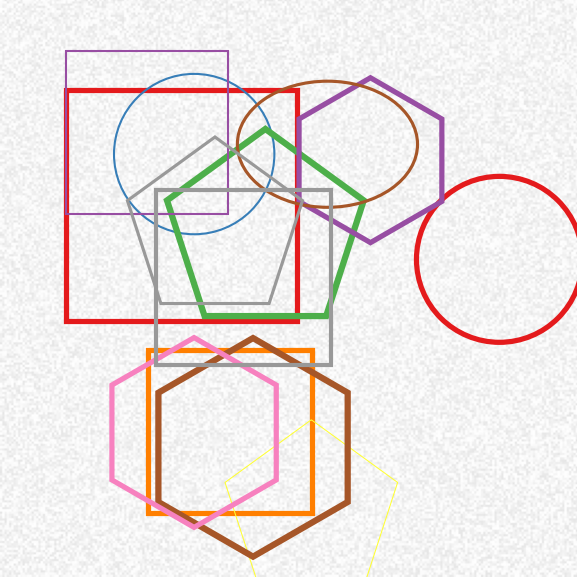[{"shape": "square", "thickness": 2.5, "radius": 1.0, "center": [0.315, 0.644]}, {"shape": "circle", "thickness": 2.5, "radius": 0.72, "center": [0.865, 0.55]}, {"shape": "circle", "thickness": 1, "radius": 0.69, "center": [0.336, 0.732]}, {"shape": "pentagon", "thickness": 3, "radius": 0.9, "center": [0.46, 0.597]}, {"shape": "square", "thickness": 1, "radius": 0.7, "center": [0.254, 0.769]}, {"shape": "hexagon", "thickness": 2.5, "radius": 0.71, "center": [0.641, 0.722]}, {"shape": "square", "thickness": 2.5, "radius": 0.71, "center": [0.399, 0.252]}, {"shape": "pentagon", "thickness": 0.5, "radius": 0.79, "center": [0.539, 0.115]}, {"shape": "oval", "thickness": 1.5, "radius": 0.78, "center": [0.567, 0.749]}, {"shape": "hexagon", "thickness": 3, "radius": 0.95, "center": [0.438, 0.224]}, {"shape": "hexagon", "thickness": 2.5, "radius": 0.82, "center": [0.336, 0.25]}, {"shape": "pentagon", "thickness": 1.5, "radius": 0.8, "center": [0.372, 0.603]}, {"shape": "square", "thickness": 2, "radius": 0.76, "center": [0.422, 0.518]}]